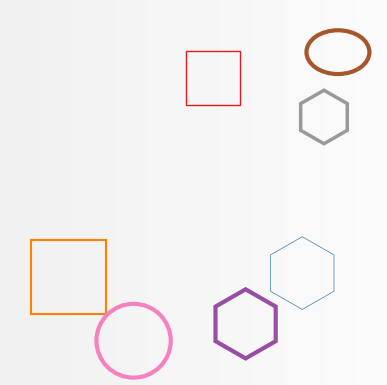[{"shape": "square", "thickness": 1, "radius": 0.34, "center": [0.549, 0.798]}, {"shape": "hexagon", "thickness": 0.5, "radius": 0.47, "center": [0.78, 0.291]}, {"shape": "hexagon", "thickness": 3, "radius": 0.45, "center": [0.634, 0.159]}, {"shape": "square", "thickness": 1.5, "radius": 0.48, "center": [0.176, 0.281]}, {"shape": "oval", "thickness": 3, "radius": 0.41, "center": [0.872, 0.865]}, {"shape": "circle", "thickness": 3, "radius": 0.48, "center": [0.345, 0.115]}, {"shape": "hexagon", "thickness": 2.5, "radius": 0.35, "center": [0.836, 0.696]}]